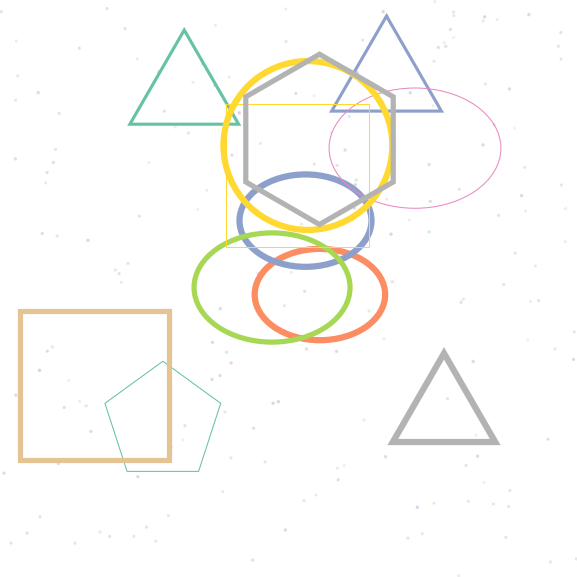[{"shape": "pentagon", "thickness": 0.5, "radius": 0.53, "center": [0.282, 0.268]}, {"shape": "triangle", "thickness": 1.5, "radius": 0.54, "center": [0.319, 0.838]}, {"shape": "oval", "thickness": 3, "radius": 0.56, "center": [0.554, 0.489]}, {"shape": "triangle", "thickness": 1.5, "radius": 0.55, "center": [0.669, 0.862]}, {"shape": "oval", "thickness": 3, "radius": 0.57, "center": [0.529, 0.617]}, {"shape": "oval", "thickness": 0.5, "radius": 0.74, "center": [0.719, 0.743]}, {"shape": "oval", "thickness": 2.5, "radius": 0.68, "center": [0.471, 0.501]}, {"shape": "square", "thickness": 0.5, "radius": 0.62, "center": [0.515, 0.696]}, {"shape": "circle", "thickness": 3, "radius": 0.73, "center": [0.533, 0.747]}, {"shape": "square", "thickness": 2.5, "radius": 0.65, "center": [0.163, 0.331]}, {"shape": "triangle", "thickness": 3, "radius": 0.51, "center": [0.769, 0.285]}, {"shape": "hexagon", "thickness": 2.5, "radius": 0.74, "center": [0.553, 0.758]}]